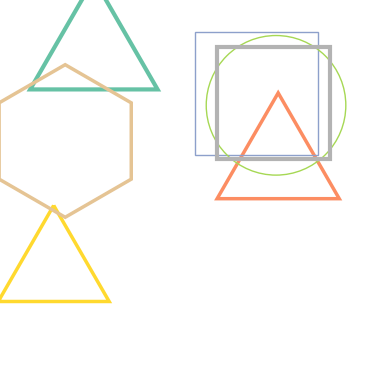[{"shape": "triangle", "thickness": 3, "radius": 0.96, "center": [0.244, 0.863]}, {"shape": "triangle", "thickness": 2.5, "radius": 0.92, "center": [0.723, 0.575]}, {"shape": "square", "thickness": 1, "radius": 0.8, "center": [0.665, 0.758]}, {"shape": "circle", "thickness": 1, "radius": 0.91, "center": [0.717, 0.726]}, {"shape": "triangle", "thickness": 2.5, "radius": 0.83, "center": [0.139, 0.3]}, {"shape": "hexagon", "thickness": 2.5, "radius": 0.99, "center": [0.169, 0.634]}, {"shape": "square", "thickness": 3, "radius": 0.73, "center": [0.711, 0.733]}]